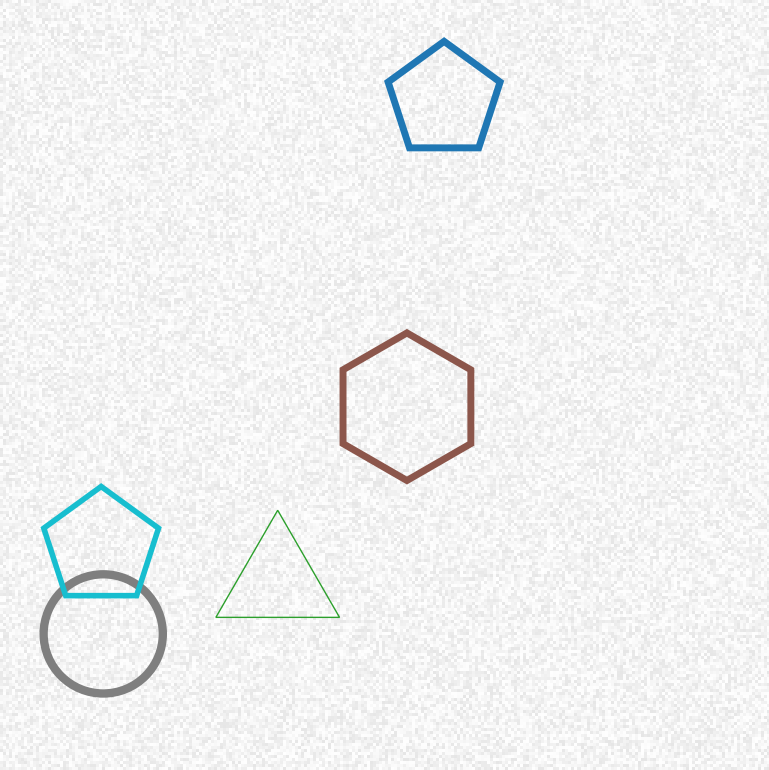[{"shape": "pentagon", "thickness": 2.5, "radius": 0.38, "center": [0.577, 0.87]}, {"shape": "triangle", "thickness": 0.5, "radius": 0.46, "center": [0.361, 0.245]}, {"shape": "hexagon", "thickness": 2.5, "radius": 0.48, "center": [0.528, 0.472]}, {"shape": "circle", "thickness": 3, "radius": 0.39, "center": [0.134, 0.177]}, {"shape": "pentagon", "thickness": 2, "radius": 0.39, "center": [0.131, 0.29]}]